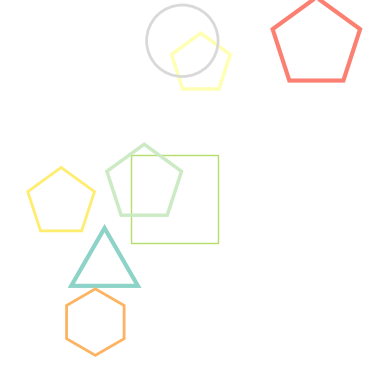[{"shape": "triangle", "thickness": 3, "radius": 0.5, "center": [0.272, 0.308]}, {"shape": "pentagon", "thickness": 2.5, "radius": 0.4, "center": [0.522, 0.834]}, {"shape": "pentagon", "thickness": 3, "radius": 0.6, "center": [0.822, 0.887]}, {"shape": "hexagon", "thickness": 2, "radius": 0.43, "center": [0.248, 0.163]}, {"shape": "square", "thickness": 1, "radius": 0.57, "center": [0.453, 0.483]}, {"shape": "circle", "thickness": 2, "radius": 0.46, "center": [0.474, 0.894]}, {"shape": "pentagon", "thickness": 2.5, "radius": 0.51, "center": [0.375, 0.523]}, {"shape": "pentagon", "thickness": 2, "radius": 0.46, "center": [0.159, 0.474]}]